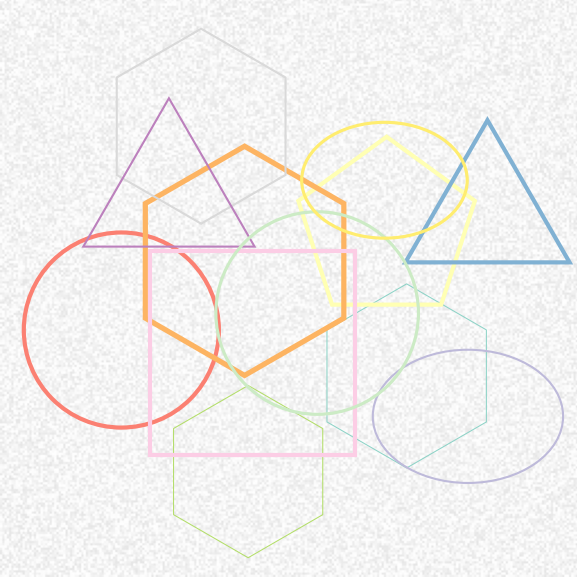[{"shape": "hexagon", "thickness": 0.5, "radius": 0.8, "center": [0.704, 0.348]}, {"shape": "pentagon", "thickness": 2, "radius": 0.8, "center": [0.669, 0.602]}, {"shape": "oval", "thickness": 1, "radius": 0.82, "center": [0.81, 0.278]}, {"shape": "circle", "thickness": 2, "radius": 0.84, "center": [0.21, 0.428]}, {"shape": "triangle", "thickness": 2, "radius": 0.82, "center": [0.844, 0.627]}, {"shape": "hexagon", "thickness": 2.5, "radius": 0.99, "center": [0.424, 0.547]}, {"shape": "hexagon", "thickness": 0.5, "radius": 0.75, "center": [0.43, 0.183]}, {"shape": "square", "thickness": 2, "radius": 0.89, "center": [0.437, 0.388]}, {"shape": "hexagon", "thickness": 1, "radius": 0.84, "center": [0.348, 0.781]}, {"shape": "triangle", "thickness": 1, "radius": 0.86, "center": [0.293, 0.658]}, {"shape": "circle", "thickness": 1.5, "radius": 0.88, "center": [0.549, 0.457]}, {"shape": "oval", "thickness": 1.5, "radius": 0.72, "center": [0.666, 0.687]}]